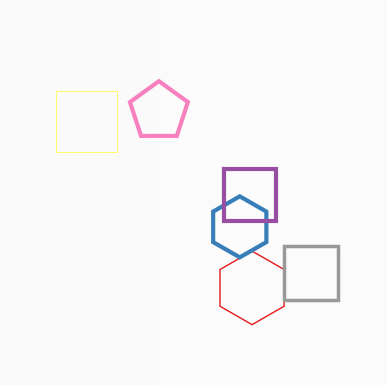[{"shape": "hexagon", "thickness": 1, "radius": 0.48, "center": [0.651, 0.252]}, {"shape": "hexagon", "thickness": 3, "radius": 0.4, "center": [0.619, 0.411]}, {"shape": "square", "thickness": 3, "radius": 0.34, "center": [0.645, 0.493]}, {"shape": "square", "thickness": 0.5, "radius": 0.39, "center": [0.224, 0.684]}, {"shape": "pentagon", "thickness": 3, "radius": 0.39, "center": [0.41, 0.711]}, {"shape": "square", "thickness": 2.5, "radius": 0.35, "center": [0.803, 0.291]}]